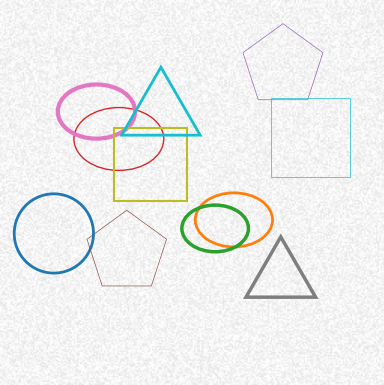[{"shape": "circle", "thickness": 2, "radius": 0.51, "center": [0.14, 0.394]}, {"shape": "oval", "thickness": 2, "radius": 0.5, "center": [0.608, 0.429]}, {"shape": "oval", "thickness": 2.5, "radius": 0.43, "center": [0.559, 0.407]}, {"shape": "oval", "thickness": 1, "radius": 0.58, "center": [0.309, 0.639]}, {"shape": "pentagon", "thickness": 0.5, "radius": 0.55, "center": [0.735, 0.829]}, {"shape": "pentagon", "thickness": 0.5, "radius": 0.54, "center": [0.329, 0.345]}, {"shape": "oval", "thickness": 3, "radius": 0.5, "center": [0.251, 0.71]}, {"shape": "triangle", "thickness": 2.5, "radius": 0.52, "center": [0.729, 0.28]}, {"shape": "square", "thickness": 1.5, "radius": 0.47, "center": [0.391, 0.572]}, {"shape": "triangle", "thickness": 2, "radius": 0.59, "center": [0.418, 0.708]}, {"shape": "square", "thickness": 0.5, "radius": 0.51, "center": [0.806, 0.642]}]